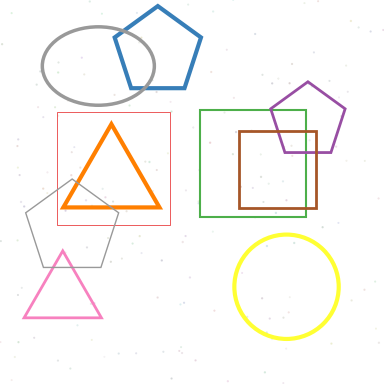[{"shape": "square", "thickness": 0.5, "radius": 0.73, "center": [0.295, 0.562]}, {"shape": "pentagon", "thickness": 3, "radius": 0.59, "center": [0.41, 0.866]}, {"shape": "square", "thickness": 1.5, "radius": 0.69, "center": [0.657, 0.576]}, {"shape": "pentagon", "thickness": 2, "radius": 0.51, "center": [0.8, 0.686]}, {"shape": "triangle", "thickness": 3, "radius": 0.72, "center": [0.289, 0.533]}, {"shape": "circle", "thickness": 3, "radius": 0.68, "center": [0.744, 0.255]}, {"shape": "square", "thickness": 2, "radius": 0.5, "center": [0.721, 0.56]}, {"shape": "triangle", "thickness": 2, "radius": 0.58, "center": [0.163, 0.232]}, {"shape": "oval", "thickness": 2.5, "radius": 0.73, "center": [0.255, 0.828]}, {"shape": "pentagon", "thickness": 1, "radius": 0.63, "center": [0.187, 0.408]}]